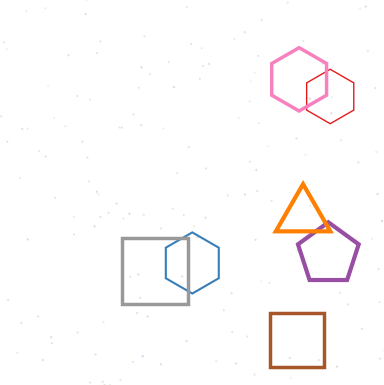[{"shape": "hexagon", "thickness": 1, "radius": 0.35, "center": [0.858, 0.749]}, {"shape": "hexagon", "thickness": 1.5, "radius": 0.4, "center": [0.499, 0.317]}, {"shape": "pentagon", "thickness": 3, "radius": 0.41, "center": [0.853, 0.34]}, {"shape": "triangle", "thickness": 3, "radius": 0.41, "center": [0.787, 0.44]}, {"shape": "square", "thickness": 2.5, "radius": 0.35, "center": [0.771, 0.117]}, {"shape": "hexagon", "thickness": 2.5, "radius": 0.41, "center": [0.777, 0.794]}, {"shape": "square", "thickness": 2.5, "radius": 0.43, "center": [0.402, 0.296]}]